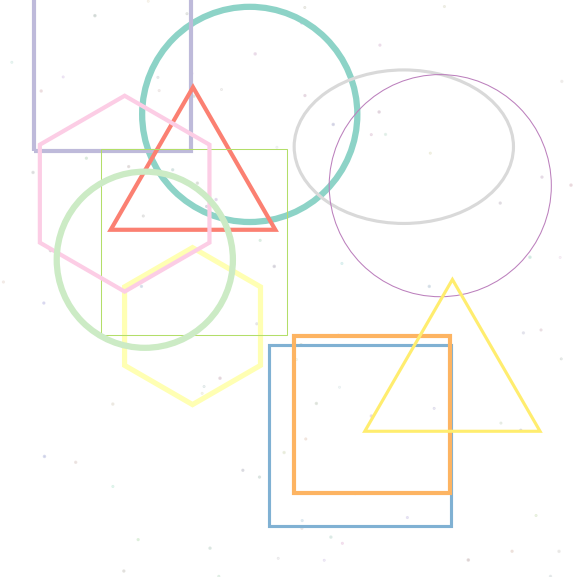[{"shape": "circle", "thickness": 3, "radius": 0.93, "center": [0.432, 0.801]}, {"shape": "hexagon", "thickness": 2.5, "radius": 0.68, "center": [0.333, 0.434]}, {"shape": "square", "thickness": 2, "radius": 0.68, "center": [0.194, 0.873]}, {"shape": "triangle", "thickness": 2, "radius": 0.82, "center": [0.334, 0.684]}, {"shape": "square", "thickness": 1.5, "radius": 0.79, "center": [0.623, 0.245]}, {"shape": "square", "thickness": 2, "radius": 0.68, "center": [0.644, 0.281]}, {"shape": "square", "thickness": 0.5, "radius": 0.8, "center": [0.335, 0.58]}, {"shape": "hexagon", "thickness": 2, "radius": 0.85, "center": [0.216, 0.664]}, {"shape": "oval", "thickness": 1.5, "radius": 0.95, "center": [0.699, 0.745]}, {"shape": "circle", "thickness": 0.5, "radius": 0.96, "center": [0.762, 0.678]}, {"shape": "circle", "thickness": 3, "radius": 0.76, "center": [0.251, 0.549]}, {"shape": "triangle", "thickness": 1.5, "radius": 0.88, "center": [0.783, 0.34]}]